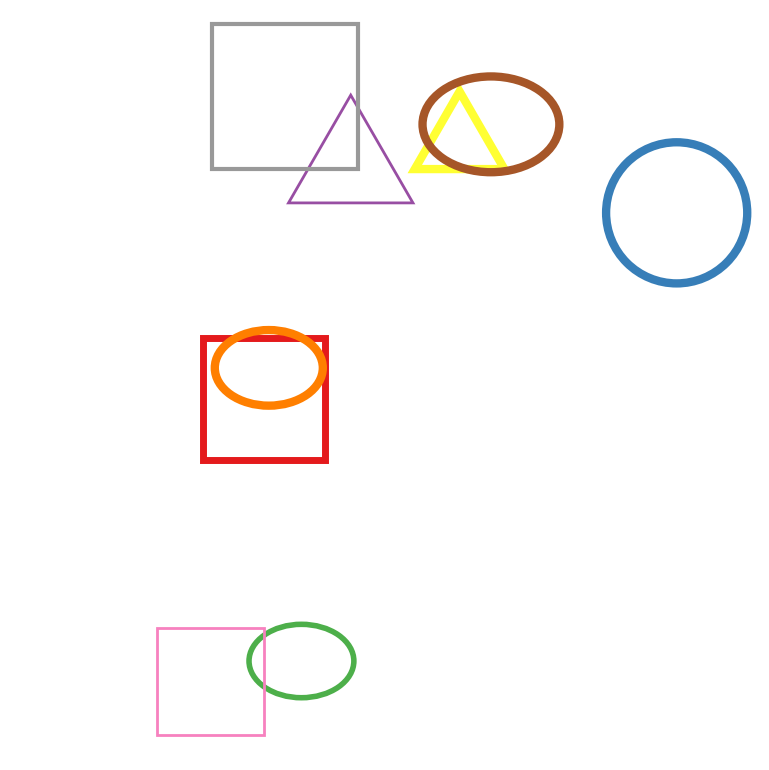[{"shape": "square", "thickness": 2.5, "radius": 0.39, "center": [0.343, 0.482]}, {"shape": "circle", "thickness": 3, "radius": 0.46, "center": [0.879, 0.724]}, {"shape": "oval", "thickness": 2, "radius": 0.34, "center": [0.391, 0.142]}, {"shape": "triangle", "thickness": 1, "radius": 0.47, "center": [0.455, 0.783]}, {"shape": "oval", "thickness": 3, "radius": 0.35, "center": [0.349, 0.522]}, {"shape": "triangle", "thickness": 3, "radius": 0.34, "center": [0.597, 0.814]}, {"shape": "oval", "thickness": 3, "radius": 0.44, "center": [0.638, 0.839]}, {"shape": "square", "thickness": 1, "radius": 0.35, "center": [0.274, 0.115]}, {"shape": "square", "thickness": 1.5, "radius": 0.47, "center": [0.371, 0.875]}]